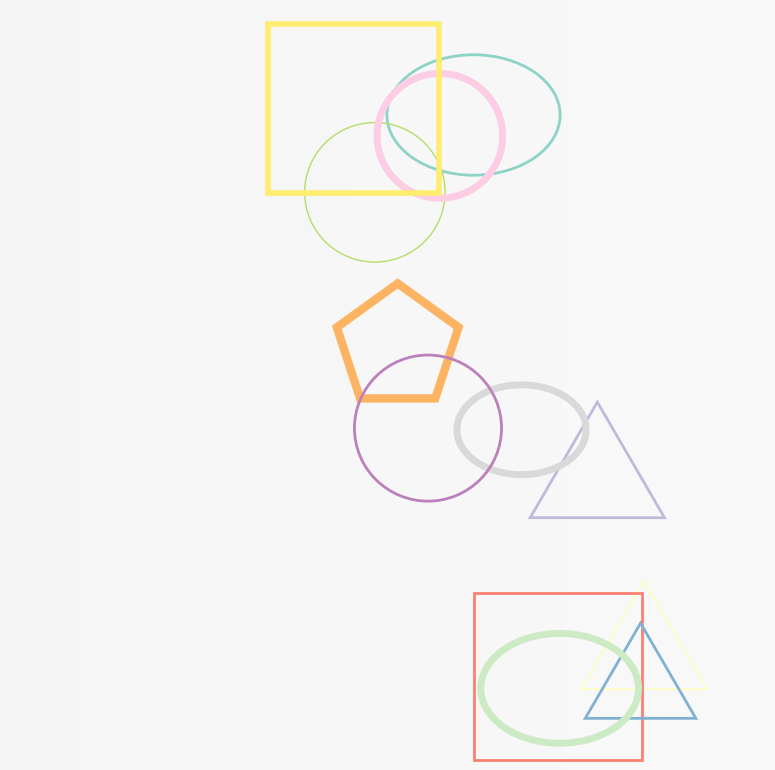[{"shape": "oval", "thickness": 1, "radius": 0.56, "center": [0.611, 0.851]}, {"shape": "triangle", "thickness": 0.5, "radius": 0.47, "center": [0.831, 0.152]}, {"shape": "triangle", "thickness": 1, "radius": 0.5, "center": [0.771, 0.378]}, {"shape": "square", "thickness": 1, "radius": 0.54, "center": [0.72, 0.121]}, {"shape": "triangle", "thickness": 1, "radius": 0.41, "center": [0.827, 0.108]}, {"shape": "pentagon", "thickness": 3, "radius": 0.41, "center": [0.513, 0.549]}, {"shape": "circle", "thickness": 0.5, "radius": 0.45, "center": [0.484, 0.75]}, {"shape": "circle", "thickness": 2.5, "radius": 0.41, "center": [0.568, 0.824]}, {"shape": "oval", "thickness": 2.5, "radius": 0.42, "center": [0.673, 0.442]}, {"shape": "circle", "thickness": 1, "radius": 0.47, "center": [0.552, 0.444]}, {"shape": "oval", "thickness": 2.5, "radius": 0.51, "center": [0.722, 0.106]}, {"shape": "square", "thickness": 2, "radius": 0.55, "center": [0.456, 0.859]}]